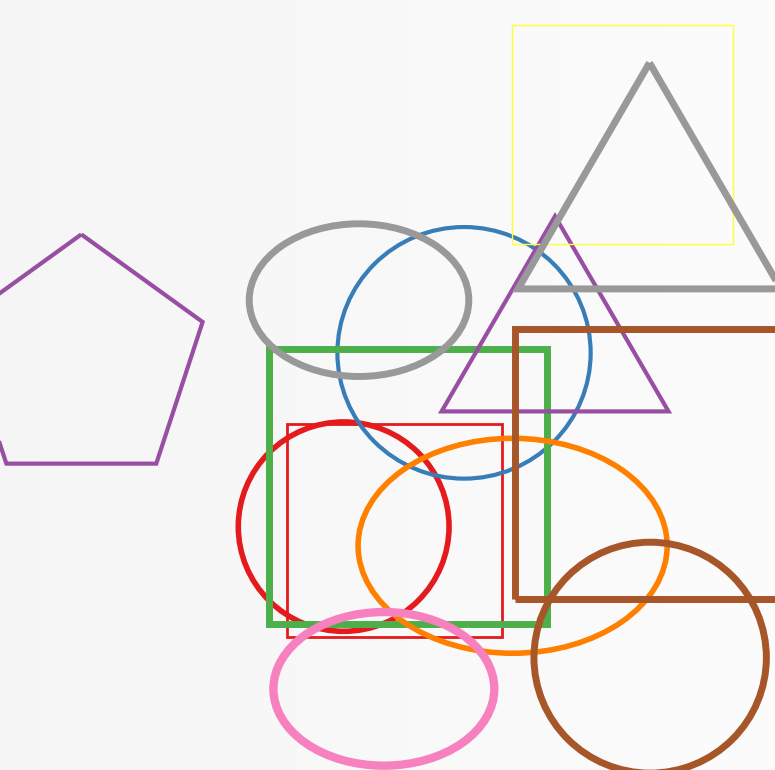[{"shape": "circle", "thickness": 2, "radius": 0.68, "center": [0.443, 0.316]}, {"shape": "square", "thickness": 1, "radius": 0.69, "center": [0.509, 0.311]}, {"shape": "circle", "thickness": 1.5, "radius": 0.82, "center": [0.599, 0.542]}, {"shape": "square", "thickness": 2.5, "radius": 0.89, "center": [0.527, 0.368]}, {"shape": "triangle", "thickness": 1.5, "radius": 0.85, "center": [0.716, 0.55]}, {"shape": "pentagon", "thickness": 1.5, "radius": 0.82, "center": [0.105, 0.531]}, {"shape": "oval", "thickness": 2, "radius": 1.0, "center": [0.661, 0.291]}, {"shape": "square", "thickness": 0.5, "radius": 0.71, "center": [0.803, 0.826]}, {"shape": "square", "thickness": 2.5, "radius": 0.88, "center": [0.84, 0.397]}, {"shape": "circle", "thickness": 2.5, "radius": 0.75, "center": [0.839, 0.146]}, {"shape": "oval", "thickness": 3, "radius": 0.71, "center": [0.495, 0.105]}, {"shape": "oval", "thickness": 2.5, "radius": 0.71, "center": [0.463, 0.61]}, {"shape": "triangle", "thickness": 2.5, "radius": 0.98, "center": [0.838, 0.723]}]